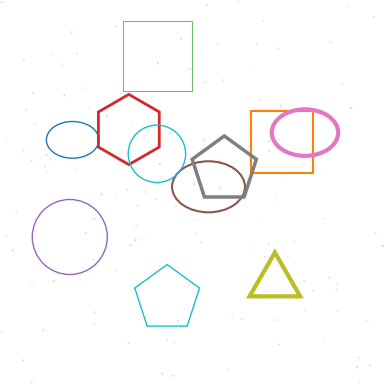[{"shape": "oval", "thickness": 1, "radius": 0.34, "center": [0.189, 0.637]}, {"shape": "square", "thickness": 1.5, "radius": 0.4, "center": [0.731, 0.63]}, {"shape": "square", "thickness": 0.5, "radius": 0.45, "center": [0.409, 0.855]}, {"shape": "hexagon", "thickness": 2, "radius": 0.46, "center": [0.335, 0.664]}, {"shape": "circle", "thickness": 1, "radius": 0.49, "center": [0.181, 0.384]}, {"shape": "oval", "thickness": 1.5, "radius": 0.47, "center": [0.542, 0.515]}, {"shape": "oval", "thickness": 3, "radius": 0.43, "center": [0.792, 0.656]}, {"shape": "pentagon", "thickness": 2.5, "radius": 0.44, "center": [0.583, 0.559]}, {"shape": "triangle", "thickness": 3, "radius": 0.38, "center": [0.714, 0.268]}, {"shape": "circle", "thickness": 1, "radius": 0.37, "center": [0.408, 0.6]}, {"shape": "pentagon", "thickness": 1, "radius": 0.44, "center": [0.434, 0.224]}]